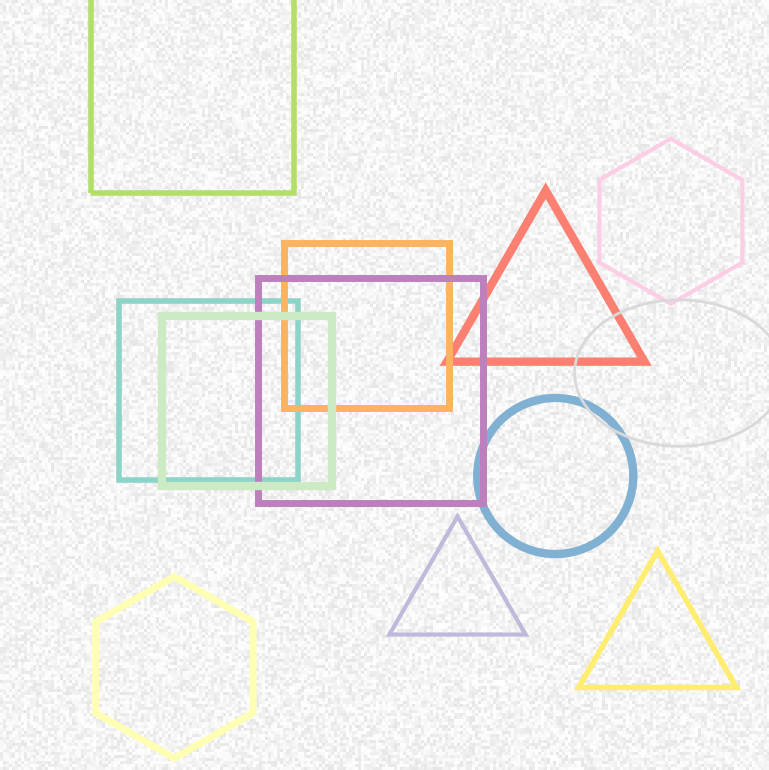[{"shape": "square", "thickness": 2, "radius": 0.58, "center": [0.271, 0.493]}, {"shape": "hexagon", "thickness": 2.5, "radius": 0.59, "center": [0.226, 0.133]}, {"shape": "triangle", "thickness": 1.5, "radius": 0.51, "center": [0.594, 0.227]}, {"shape": "triangle", "thickness": 3, "radius": 0.74, "center": [0.709, 0.604]}, {"shape": "circle", "thickness": 3, "radius": 0.51, "center": [0.721, 0.382]}, {"shape": "square", "thickness": 2.5, "radius": 0.54, "center": [0.476, 0.578]}, {"shape": "square", "thickness": 2, "radius": 0.66, "center": [0.25, 0.881]}, {"shape": "hexagon", "thickness": 1.5, "radius": 0.54, "center": [0.871, 0.713]}, {"shape": "oval", "thickness": 1, "radius": 0.68, "center": [0.882, 0.516]}, {"shape": "square", "thickness": 2.5, "radius": 0.73, "center": [0.481, 0.493]}, {"shape": "square", "thickness": 3, "radius": 0.55, "center": [0.321, 0.479]}, {"shape": "triangle", "thickness": 2, "radius": 0.59, "center": [0.854, 0.166]}]